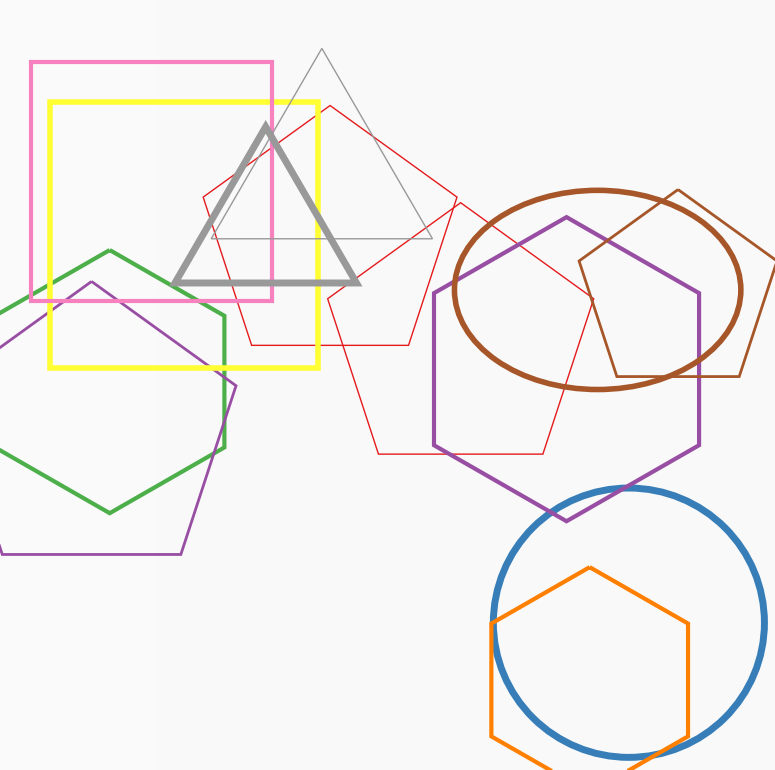[{"shape": "pentagon", "thickness": 0.5, "radius": 0.9, "center": [0.594, 0.556]}, {"shape": "pentagon", "thickness": 0.5, "radius": 0.86, "center": [0.426, 0.691]}, {"shape": "circle", "thickness": 2.5, "radius": 0.87, "center": [0.811, 0.191]}, {"shape": "hexagon", "thickness": 1.5, "radius": 0.85, "center": [0.142, 0.504]}, {"shape": "pentagon", "thickness": 1, "radius": 0.98, "center": [0.118, 0.438]}, {"shape": "hexagon", "thickness": 1.5, "radius": 0.99, "center": [0.731, 0.521]}, {"shape": "hexagon", "thickness": 1.5, "radius": 0.73, "center": [0.761, 0.117]}, {"shape": "square", "thickness": 2, "radius": 0.86, "center": [0.237, 0.695]}, {"shape": "pentagon", "thickness": 1, "radius": 0.67, "center": [0.875, 0.62]}, {"shape": "oval", "thickness": 2, "radius": 0.92, "center": [0.771, 0.623]}, {"shape": "square", "thickness": 1.5, "radius": 0.78, "center": [0.196, 0.764]}, {"shape": "triangle", "thickness": 2.5, "radius": 0.68, "center": [0.343, 0.7]}, {"shape": "triangle", "thickness": 0.5, "radius": 0.82, "center": [0.415, 0.772]}]